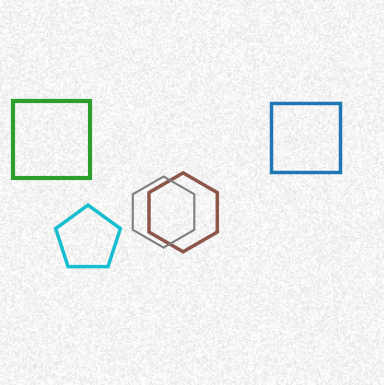[{"shape": "square", "thickness": 2.5, "radius": 0.45, "center": [0.794, 0.643]}, {"shape": "square", "thickness": 3, "radius": 0.5, "center": [0.133, 0.638]}, {"shape": "hexagon", "thickness": 2.5, "radius": 0.51, "center": [0.476, 0.449]}, {"shape": "hexagon", "thickness": 1.5, "radius": 0.46, "center": [0.425, 0.449]}, {"shape": "pentagon", "thickness": 2.5, "radius": 0.44, "center": [0.229, 0.379]}]